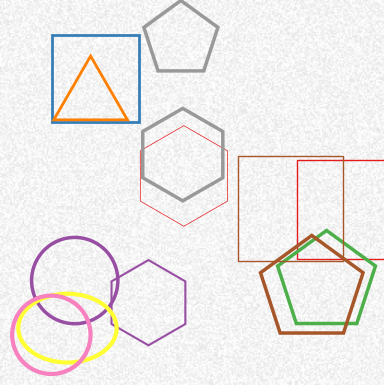[{"shape": "hexagon", "thickness": 0.5, "radius": 0.65, "center": [0.478, 0.543]}, {"shape": "square", "thickness": 1, "radius": 0.64, "center": [0.9, 0.455]}, {"shape": "square", "thickness": 2, "radius": 0.57, "center": [0.249, 0.796]}, {"shape": "pentagon", "thickness": 2.5, "radius": 0.67, "center": [0.848, 0.268]}, {"shape": "hexagon", "thickness": 1.5, "radius": 0.55, "center": [0.386, 0.214]}, {"shape": "circle", "thickness": 2.5, "radius": 0.56, "center": [0.194, 0.271]}, {"shape": "triangle", "thickness": 2, "radius": 0.55, "center": [0.235, 0.744]}, {"shape": "oval", "thickness": 3, "radius": 0.64, "center": [0.175, 0.148]}, {"shape": "pentagon", "thickness": 2.5, "radius": 0.7, "center": [0.81, 0.248]}, {"shape": "square", "thickness": 1, "radius": 0.68, "center": [0.754, 0.459]}, {"shape": "circle", "thickness": 3, "radius": 0.51, "center": [0.133, 0.13]}, {"shape": "hexagon", "thickness": 2.5, "radius": 0.6, "center": [0.475, 0.598]}, {"shape": "pentagon", "thickness": 2.5, "radius": 0.51, "center": [0.47, 0.898]}]